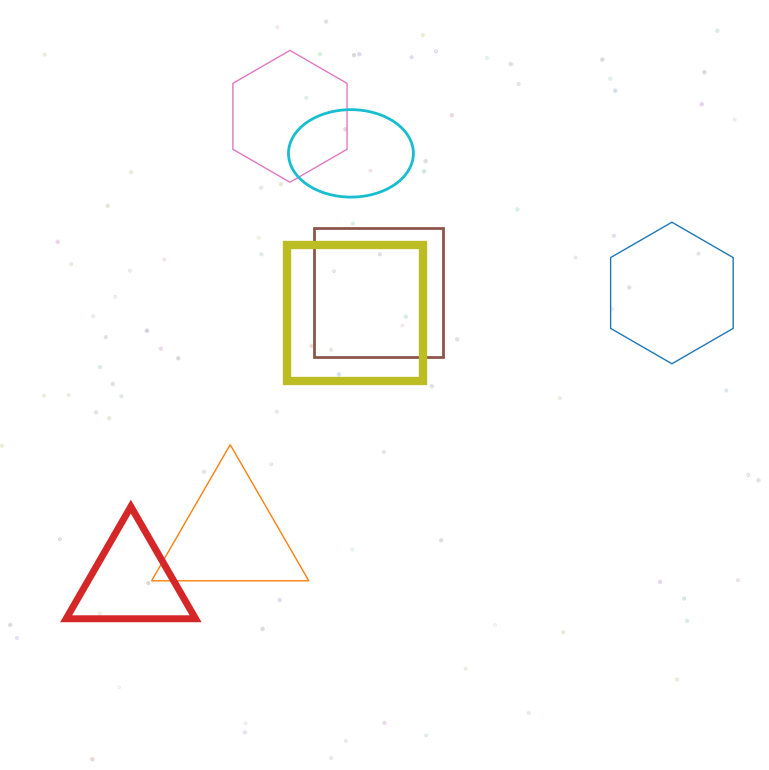[{"shape": "hexagon", "thickness": 0.5, "radius": 0.46, "center": [0.873, 0.619]}, {"shape": "triangle", "thickness": 0.5, "radius": 0.59, "center": [0.299, 0.305]}, {"shape": "triangle", "thickness": 2.5, "radius": 0.49, "center": [0.17, 0.245]}, {"shape": "square", "thickness": 1, "radius": 0.42, "center": [0.491, 0.62]}, {"shape": "hexagon", "thickness": 0.5, "radius": 0.43, "center": [0.377, 0.849]}, {"shape": "square", "thickness": 3, "radius": 0.44, "center": [0.46, 0.593]}, {"shape": "oval", "thickness": 1, "radius": 0.41, "center": [0.456, 0.801]}]